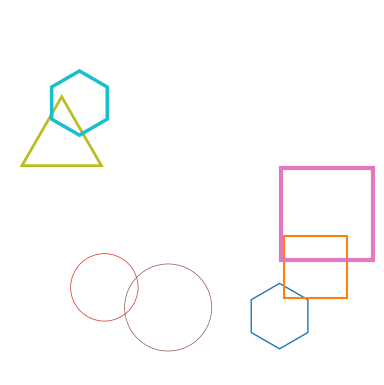[{"shape": "hexagon", "thickness": 1, "radius": 0.42, "center": [0.726, 0.179]}, {"shape": "square", "thickness": 1.5, "radius": 0.4, "center": [0.819, 0.307]}, {"shape": "circle", "thickness": 0.5, "radius": 0.44, "center": [0.271, 0.254]}, {"shape": "circle", "thickness": 0.5, "radius": 0.57, "center": [0.437, 0.201]}, {"shape": "square", "thickness": 3, "radius": 0.6, "center": [0.848, 0.443]}, {"shape": "triangle", "thickness": 2, "radius": 0.6, "center": [0.16, 0.629]}, {"shape": "hexagon", "thickness": 2.5, "radius": 0.42, "center": [0.206, 0.732]}]